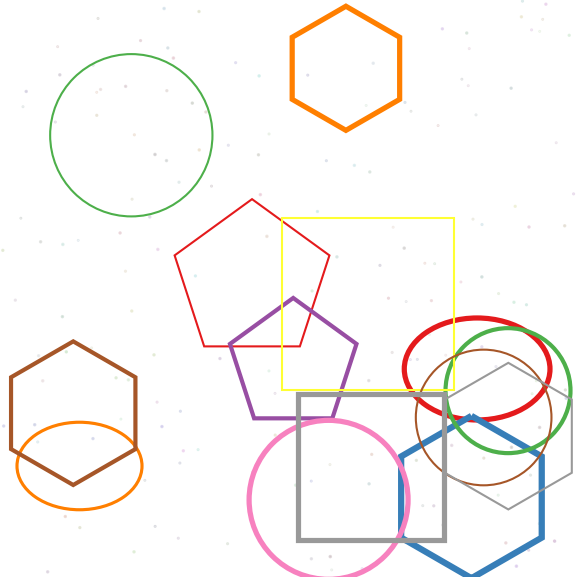[{"shape": "oval", "thickness": 2.5, "radius": 0.63, "center": [0.826, 0.36]}, {"shape": "pentagon", "thickness": 1, "radius": 0.7, "center": [0.436, 0.513]}, {"shape": "hexagon", "thickness": 3, "radius": 0.7, "center": [0.816, 0.138]}, {"shape": "circle", "thickness": 1, "radius": 0.7, "center": [0.227, 0.765]}, {"shape": "circle", "thickness": 2, "radius": 0.54, "center": [0.88, 0.323]}, {"shape": "pentagon", "thickness": 2, "radius": 0.58, "center": [0.508, 0.368]}, {"shape": "oval", "thickness": 1.5, "radius": 0.54, "center": [0.138, 0.192]}, {"shape": "hexagon", "thickness": 2.5, "radius": 0.54, "center": [0.599, 0.881]}, {"shape": "square", "thickness": 1, "radius": 0.74, "center": [0.637, 0.473]}, {"shape": "circle", "thickness": 1, "radius": 0.59, "center": [0.837, 0.276]}, {"shape": "hexagon", "thickness": 2, "radius": 0.62, "center": [0.127, 0.284]}, {"shape": "circle", "thickness": 2.5, "radius": 0.69, "center": [0.569, 0.134]}, {"shape": "hexagon", "thickness": 1, "radius": 0.63, "center": [0.88, 0.244]}, {"shape": "square", "thickness": 2.5, "radius": 0.63, "center": [0.642, 0.191]}]